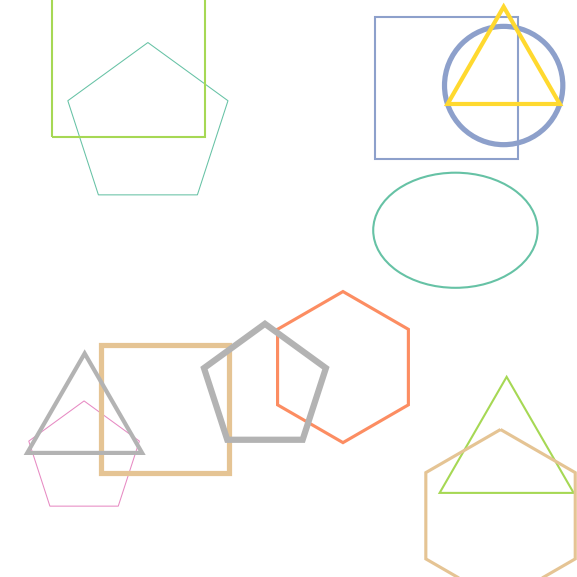[{"shape": "oval", "thickness": 1, "radius": 0.71, "center": [0.789, 0.6]}, {"shape": "pentagon", "thickness": 0.5, "radius": 0.73, "center": [0.256, 0.78]}, {"shape": "hexagon", "thickness": 1.5, "radius": 0.65, "center": [0.594, 0.363]}, {"shape": "square", "thickness": 1, "radius": 0.62, "center": [0.774, 0.847]}, {"shape": "circle", "thickness": 2.5, "radius": 0.51, "center": [0.872, 0.851]}, {"shape": "pentagon", "thickness": 0.5, "radius": 0.5, "center": [0.146, 0.204]}, {"shape": "triangle", "thickness": 1, "radius": 0.67, "center": [0.877, 0.213]}, {"shape": "square", "thickness": 1, "radius": 0.66, "center": [0.223, 0.894]}, {"shape": "triangle", "thickness": 2, "radius": 0.56, "center": [0.872, 0.875]}, {"shape": "square", "thickness": 2.5, "radius": 0.56, "center": [0.285, 0.291]}, {"shape": "hexagon", "thickness": 1.5, "radius": 0.75, "center": [0.867, 0.106]}, {"shape": "pentagon", "thickness": 3, "radius": 0.55, "center": [0.459, 0.327]}, {"shape": "triangle", "thickness": 2, "radius": 0.57, "center": [0.147, 0.272]}]